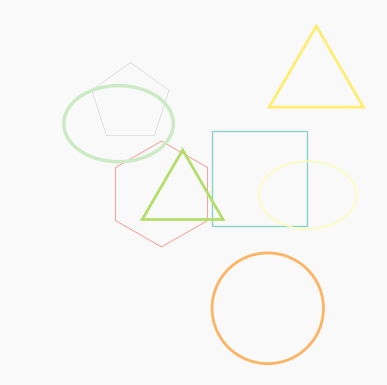[{"shape": "square", "thickness": 1, "radius": 0.62, "center": [0.67, 0.536]}, {"shape": "oval", "thickness": 1, "radius": 0.63, "center": [0.794, 0.493]}, {"shape": "hexagon", "thickness": 0.5, "radius": 0.69, "center": [0.417, 0.496]}, {"shape": "circle", "thickness": 2, "radius": 0.72, "center": [0.691, 0.199]}, {"shape": "triangle", "thickness": 2, "radius": 0.6, "center": [0.471, 0.49]}, {"shape": "pentagon", "thickness": 0.5, "radius": 0.52, "center": [0.337, 0.733]}, {"shape": "oval", "thickness": 2.5, "radius": 0.71, "center": [0.306, 0.679]}, {"shape": "triangle", "thickness": 2, "radius": 0.7, "center": [0.816, 0.792]}]